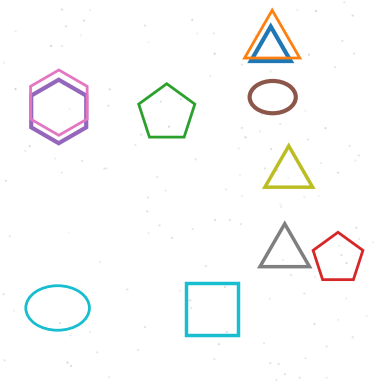[{"shape": "triangle", "thickness": 3, "radius": 0.3, "center": [0.703, 0.871]}, {"shape": "triangle", "thickness": 2, "radius": 0.41, "center": [0.707, 0.891]}, {"shape": "pentagon", "thickness": 2, "radius": 0.38, "center": [0.433, 0.706]}, {"shape": "pentagon", "thickness": 2, "radius": 0.34, "center": [0.878, 0.329]}, {"shape": "hexagon", "thickness": 3, "radius": 0.41, "center": [0.153, 0.71]}, {"shape": "oval", "thickness": 3, "radius": 0.3, "center": [0.708, 0.748]}, {"shape": "hexagon", "thickness": 2, "radius": 0.42, "center": [0.153, 0.733]}, {"shape": "triangle", "thickness": 2.5, "radius": 0.37, "center": [0.74, 0.344]}, {"shape": "triangle", "thickness": 2.5, "radius": 0.36, "center": [0.75, 0.55]}, {"shape": "oval", "thickness": 2, "radius": 0.41, "center": [0.15, 0.2]}, {"shape": "square", "thickness": 2.5, "radius": 0.34, "center": [0.55, 0.197]}]